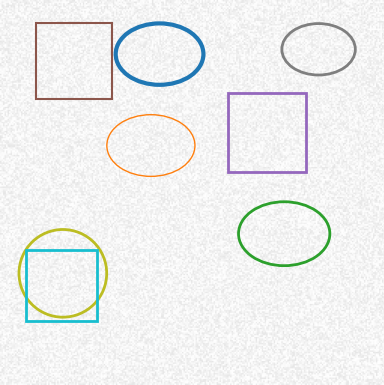[{"shape": "oval", "thickness": 3, "radius": 0.57, "center": [0.414, 0.859]}, {"shape": "oval", "thickness": 1, "radius": 0.57, "center": [0.392, 0.622]}, {"shape": "oval", "thickness": 2, "radius": 0.59, "center": [0.738, 0.393]}, {"shape": "square", "thickness": 2, "radius": 0.51, "center": [0.693, 0.657]}, {"shape": "square", "thickness": 1.5, "radius": 0.49, "center": [0.193, 0.842]}, {"shape": "oval", "thickness": 2, "radius": 0.48, "center": [0.827, 0.872]}, {"shape": "circle", "thickness": 2, "radius": 0.57, "center": [0.163, 0.29]}, {"shape": "square", "thickness": 2, "radius": 0.46, "center": [0.16, 0.259]}]